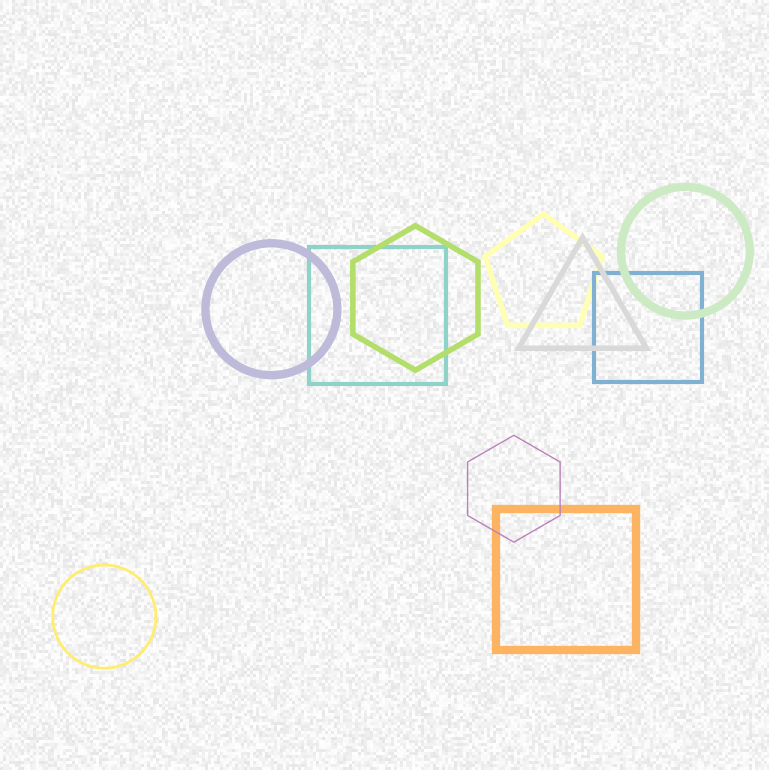[{"shape": "square", "thickness": 1.5, "radius": 0.45, "center": [0.491, 0.59]}, {"shape": "pentagon", "thickness": 2, "radius": 0.4, "center": [0.706, 0.642]}, {"shape": "circle", "thickness": 3, "radius": 0.43, "center": [0.352, 0.598]}, {"shape": "square", "thickness": 1.5, "radius": 0.35, "center": [0.842, 0.575]}, {"shape": "square", "thickness": 3, "radius": 0.46, "center": [0.735, 0.247]}, {"shape": "hexagon", "thickness": 2, "radius": 0.47, "center": [0.54, 0.613]}, {"shape": "triangle", "thickness": 2, "radius": 0.48, "center": [0.757, 0.596]}, {"shape": "hexagon", "thickness": 0.5, "radius": 0.35, "center": [0.667, 0.365]}, {"shape": "circle", "thickness": 3, "radius": 0.42, "center": [0.89, 0.674]}, {"shape": "circle", "thickness": 1, "radius": 0.33, "center": [0.135, 0.199]}]